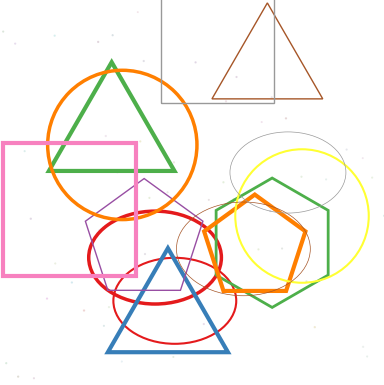[{"shape": "oval", "thickness": 1.5, "radius": 0.8, "center": [0.454, 0.219]}, {"shape": "oval", "thickness": 2.5, "radius": 0.86, "center": [0.403, 0.331]}, {"shape": "triangle", "thickness": 3, "radius": 0.9, "center": [0.436, 0.175]}, {"shape": "triangle", "thickness": 3, "radius": 0.94, "center": [0.29, 0.65]}, {"shape": "hexagon", "thickness": 2, "radius": 0.84, "center": [0.707, 0.37]}, {"shape": "pentagon", "thickness": 1, "radius": 0.8, "center": [0.374, 0.376]}, {"shape": "pentagon", "thickness": 3, "radius": 0.69, "center": [0.662, 0.356]}, {"shape": "circle", "thickness": 2.5, "radius": 0.97, "center": [0.318, 0.624]}, {"shape": "circle", "thickness": 1.5, "radius": 0.87, "center": [0.784, 0.439]}, {"shape": "oval", "thickness": 0.5, "radius": 0.87, "center": [0.632, 0.354]}, {"shape": "triangle", "thickness": 1, "radius": 0.83, "center": [0.694, 0.826]}, {"shape": "square", "thickness": 3, "radius": 0.87, "center": [0.18, 0.455]}, {"shape": "square", "thickness": 1, "radius": 0.73, "center": [0.566, 0.88]}, {"shape": "oval", "thickness": 0.5, "radius": 0.75, "center": [0.748, 0.552]}]